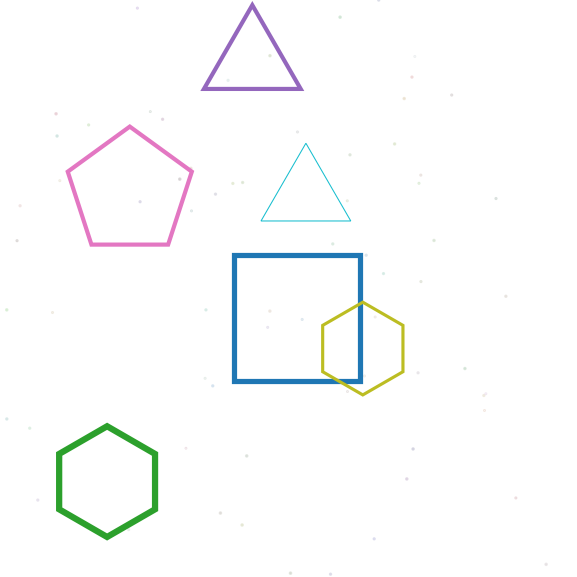[{"shape": "square", "thickness": 2.5, "radius": 0.54, "center": [0.514, 0.448]}, {"shape": "hexagon", "thickness": 3, "radius": 0.48, "center": [0.185, 0.165]}, {"shape": "triangle", "thickness": 2, "radius": 0.48, "center": [0.437, 0.894]}, {"shape": "pentagon", "thickness": 2, "radius": 0.56, "center": [0.225, 0.667]}, {"shape": "hexagon", "thickness": 1.5, "radius": 0.4, "center": [0.628, 0.396]}, {"shape": "triangle", "thickness": 0.5, "radius": 0.45, "center": [0.53, 0.661]}]